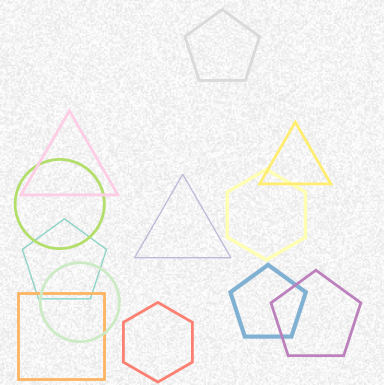[{"shape": "pentagon", "thickness": 1, "radius": 0.57, "center": [0.167, 0.317]}, {"shape": "hexagon", "thickness": 2.5, "radius": 0.59, "center": [0.692, 0.442]}, {"shape": "triangle", "thickness": 1, "radius": 0.72, "center": [0.475, 0.403]}, {"shape": "hexagon", "thickness": 2, "radius": 0.52, "center": [0.41, 0.111]}, {"shape": "pentagon", "thickness": 3, "radius": 0.52, "center": [0.696, 0.209]}, {"shape": "square", "thickness": 2, "radius": 0.56, "center": [0.157, 0.128]}, {"shape": "circle", "thickness": 2, "radius": 0.58, "center": [0.155, 0.47]}, {"shape": "triangle", "thickness": 2, "radius": 0.73, "center": [0.18, 0.567]}, {"shape": "pentagon", "thickness": 2, "radius": 0.51, "center": [0.577, 0.873]}, {"shape": "pentagon", "thickness": 2, "radius": 0.61, "center": [0.821, 0.175]}, {"shape": "circle", "thickness": 2, "radius": 0.51, "center": [0.207, 0.215]}, {"shape": "triangle", "thickness": 2, "radius": 0.53, "center": [0.767, 0.576]}]